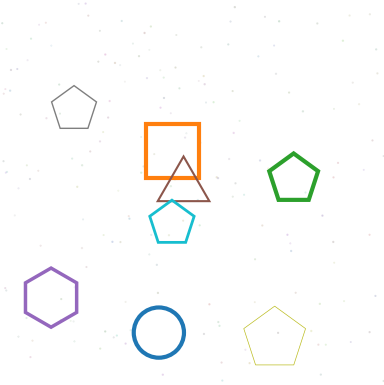[{"shape": "circle", "thickness": 3, "radius": 0.33, "center": [0.413, 0.136]}, {"shape": "square", "thickness": 3, "radius": 0.35, "center": [0.448, 0.608]}, {"shape": "pentagon", "thickness": 3, "radius": 0.33, "center": [0.763, 0.535]}, {"shape": "hexagon", "thickness": 2.5, "radius": 0.38, "center": [0.133, 0.227]}, {"shape": "triangle", "thickness": 1.5, "radius": 0.39, "center": [0.477, 0.516]}, {"shape": "pentagon", "thickness": 1, "radius": 0.31, "center": [0.192, 0.716]}, {"shape": "pentagon", "thickness": 0.5, "radius": 0.42, "center": [0.713, 0.12]}, {"shape": "pentagon", "thickness": 2, "radius": 0.3, "center": [0.447, 0.419]}]